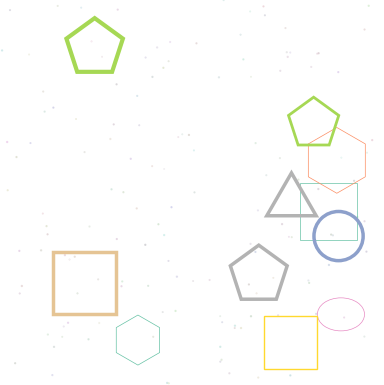[{"shape": "square", "thickness": 0.5, "radius": 0.37, "center": [0.854, 0.45]}, {"shape": "hexagon", "thickness": 0.5, "radius": 0.32, "center": [0.358, 0.117]}, {"shape": "hexagon", "thickness": 0.5, "radius": 0.43, "center": [0.875, 0.583]}, {"shape": "circle", "thickness": 2.5, "radius": 0.32, "center": [0.879, 0.387]}, {"shape": "oval", "thickness": 0.5, "radius": 0.31, "center": [0.886, 0.183]}, {"shape": "pentagon", "thickness": 2, "radius": 0.34, "center": [0.815, 0.679]}, {"shape": "pentagon", "thickness": 3, "radius": 0.39, "center": [0.246, 0.876]}, {"shape": "square", "thickness": 1, "radius": 0.34, "center": [0.754, 0.11]}, {"shape": "square", "thickness": 2.5, "radius": 0.41, "center": [0.22, 0.265]}, {"shape": "pentagon", "thickness": 2.5, "radius": 0.39, "center": [0.672, 0.286]}, {"shape": "triangle", "thickness": 2.5, "radius": 0.37, "center": [0.757, 0.477]}]